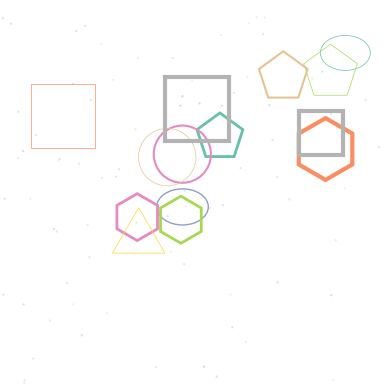[{"shape": "pentagon", "thickness": 2, "radius": 0.31, "center": [0.571, 0.644]}, {"shape": "oval", "thickness": 0.5, "radius": 0.32, "center": [0.897, 0.863]}, {"shape": "hexagon", "thickness": 3, "radius": 0.4, "center": [0.846, 0.613]}, {"shape": "square", "thickness": 0.5, "radius": 0.42, "center": [0.163, 0.7]}, {"shape": "oval", "thickness": 1, "radius": 0.33, "center": [0.474, 0.463]}, {"shape": "hexagon", "thickness": 2, "radius": 0.3, "center": [0.356, 0.436]}, {"shape": "circle", "thickness": 1.5, "radius": 0.37, "center": [0.474, 0.6]}, {"shape": "pentagon", "thickness": 0.5, "radius": 0.37, "center": [0.859, 0.812]}, {"shape": "hexagon", "thickness": 2, "radius": 0.31, "center": [0.47, 0.429]}, {"shape": "triangle", "thickness": 0.5, "radius": 0.39, "center": [0.36, 0.382]}, {"shape": "circle", "thickness": 0.5, "radius": 0.37, "center": [0.434, 0.592]}, {"shape": "pentagon", "thickness": 1.5, "radius": 0.33, "center": [0.736, 0.8]}, {"shape": "square", "thickness": 3, "radius": 0.41, "center": [0.511, 0.717]}, {"shape": "square", "thickness": 3, "radius": 0.29, "center": [0.835, 0.654]}]